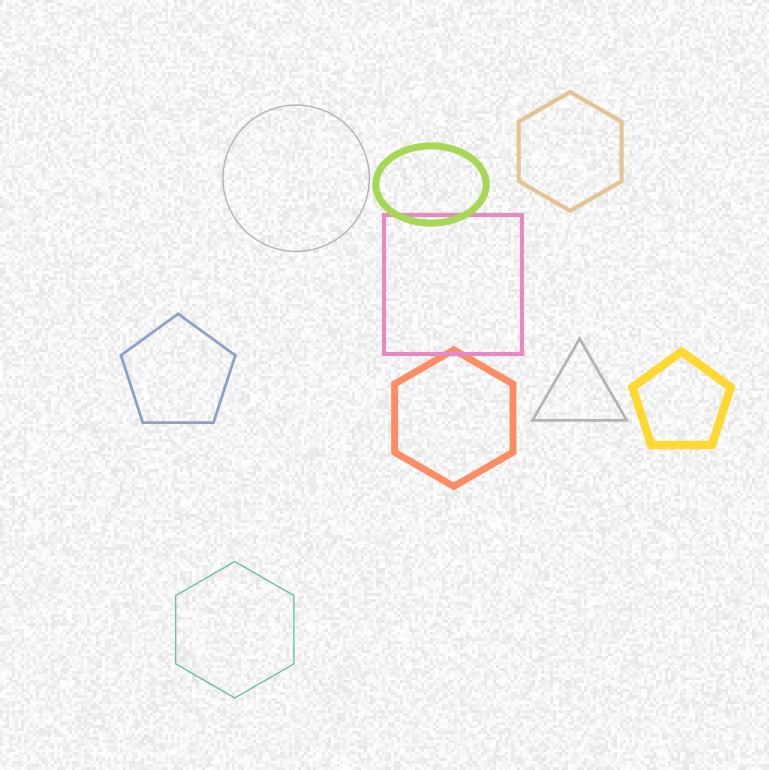[{"shape": "hexagon", "thickness": 0.5, "radius": 0.44, "center": [0.305, 0.182]}, {"shape": "hexagon", "thickness": 2.5, "radius": 0.44, "center": [0.589, 0.457]}, {"shape": "pentagon", "thickness": 1, "radius": 0.39, "center": [0.231, 0.514]}, {"shape": "square", "thickness": 1.5, "radius": 0.45, "center": [0.588, 0.63]}, {"shape": "oval", "thickness": 2.5, "radius": 0.36, "center": [0.56, 0.76]}, {"shape": "pentagon", "thickness": 3, "radius": 0.34, "center": [0.885, 0.476]}, {"shape": "hexagon", "thickness": 1.5, "radius": 0.39, "center": [0.74, 0.803]}, {"shape": "triangle", "thickness": 1, "radius": 0.35, "center": [0.753, 0.489]}, {"shape": "circle", "thickness": 0.5, "radius": 0.48, "center": [0.385, 0.769]}]